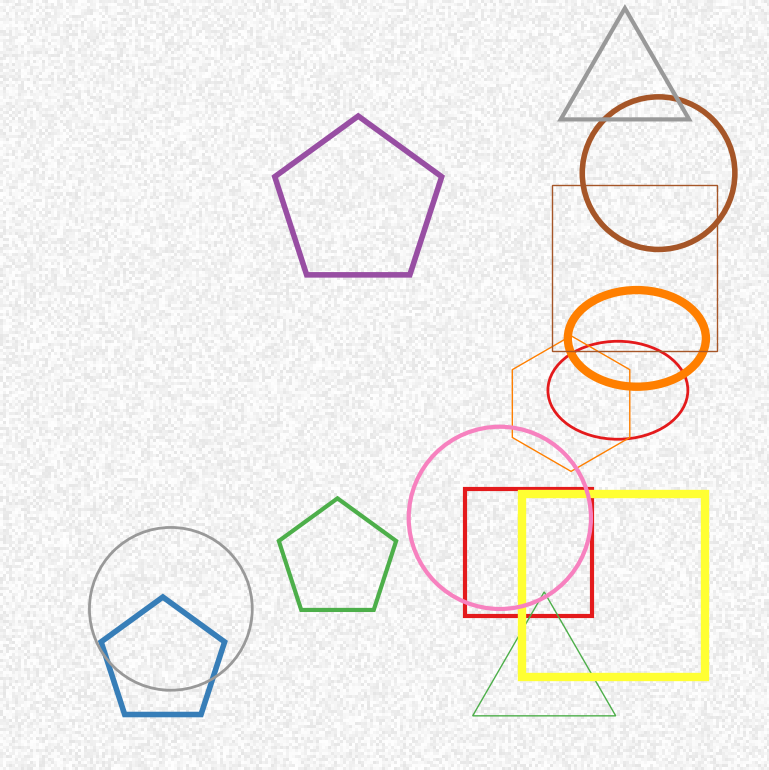[{"shape": "square", "thickness": 1.5, "radius": 0.41, "center": [0.686, 0.282]}, {"shape": "oval", "thickness": 1, "radius": 0.45, "center": [0.802, 0.493]}, {"shape": "pentagon", "thickness": 2, "radius": 0.42, "center": [0.211, 0.14]}, {"shape": "triangle", "thickness": 0.5, "radius": 0.54, "center": [0.707, 0.124]}, {"shape": "pentagon", "thickness": 1.5, "radius": 0.4, "center": [0.438, 0.273]}, {"shape": "pentagon", "thickness": 2, "radius": 0.57, "center": [0.465, 0.735]}, {"shape": "hexagon", "thickness": 0.5, "radius": 0.44, "center": [0.742, 0.476]}, {"shape": "oval", "thickness": 3, "radius": 0.45, "center": [0.827, 0.561]}, {"shape": "square", "thickness": 3, "radius": 0.59, "center": [0.797, 0.24]}, {"shape": "circle", "thickness": 2, "radius": 0.5, "center": [0.855, 0.775]}, {"shape": "square", "thickness": 0.5, "radius": 0.54, "center": [0.824, 0.652]}, {"shape": "circle", "thickness": 1.5, "radius": 0.59, "center": [0.649, 0.327]}, {"shape": "circle", "thickness": 1, "radius": 0.53, "center": [0.222, 0.209]}, {"shape": "triangle", "thickness": 1.5, "radius": 0.48, "center": [0.812, 0.893]}]